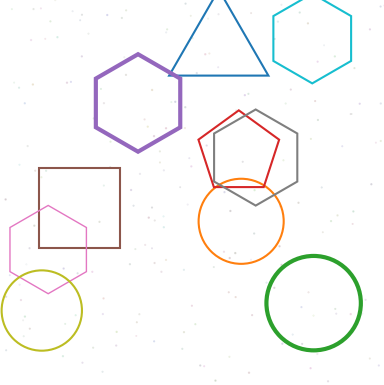[{"shape": "triangle", "thickness": 1.5, "radius": 0.74, "center": [0.568, 0.878]}, {"shape": "circle", "thickness": 1.5, "radius": 0.55, "center": [0.626, 0.425]}, {"shape": "circle", "thickness": 3, "radius": 0.61, "center": [0.815, 0.213]}, {"shape": "pentagon", "thickness": 1.5, "radius": 0.55, "center": [0.62, 0.603]}, {"shape": "hexagon", "thickness": 3, "radius": 0.63, "center": [0.359, 0.733]}, {"shape": "square", "thickness": 1.5, "radius": 0.52, "center": [0.207, 0.46]}, {"shape": "hexagon", "thickness": 1, "radius": 0.57, "center": [0.125, 0.352]}, {"shape": "hexagon", "thickness": 1.5, "radius": 0.62, "center": [0.664, 0.591]}, {"shape": "circle", "thickness": 1.5, "radius": 0.52, "center": [0.109, 0.193]}, {"shape": "hexagon", "thickness": 1.5, "radius": 0.58, "center": [0.811, 0.9]}]